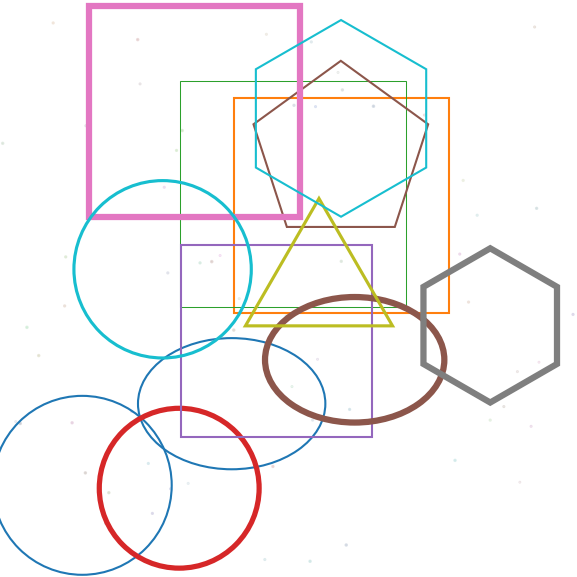[{"shape": "oval", "thickness": 1, "radius": 0.81, "center": [0.401, 0.3]}, {"shape": "circle", "thickness": 1, "radius": 0.77, "center": [0.142, 0.159]}, {"shape": "square", "thickness": 1, "radius": 0.93, "center": [0.591, 0.643]}, {"shape": "square", "thickness": 0.5, "radius": 0.98, "center": [0.507, 0.663]}, {"shape": "circle", "thickness": 2.5, "radius": 0.69, "center": [0.31, 0.154]}, {"shape": "square", "thickness": 1, "radius": 0.83, "center": [0.479, 0.409]}, {"shape": "oval", "thickness": 3, "radius": 0.78, "center": [0.614, 0.376]}, {"shape": "pentagon", "thickness": 1, "radius": 0.79, "center": [0.59, 0.735]}, {"shape": "square", "thickness": 3, "radius": 0.91, "center": [0.337, 0.806]}, {"shape": "hexagon", "thickness": 3, "radius": 0.67, "center": [0.849, 0.436]}, {"shape": "triangle", "thickness": 1.5, "radius": 0.74, "center": [0.552, 0.508]}, {"shape": "hexagon", "thickness": 1, "radius": 0.85, "center": [0.591, 0.794]}, {"shape": "circle", "thickness": 1.5, "radius": 0.77, "center": [0.282, 0.533]}]